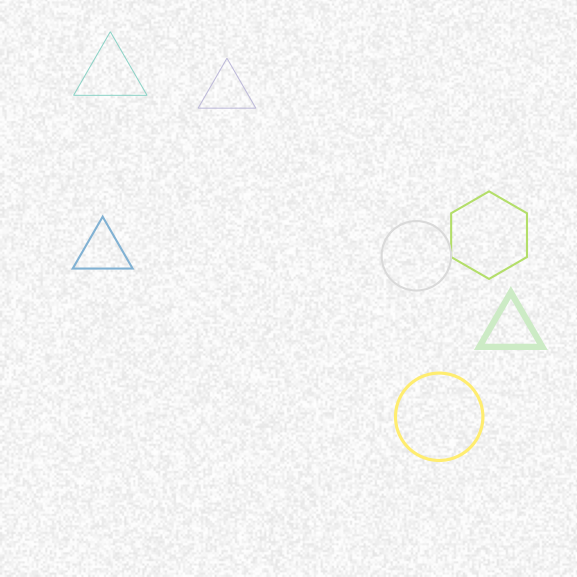[{"shape": "triangle", "thickness": 0.5, "radius": 0.37, "center": [0.191, 0.871]}, {"shape": "triangle", "thickness": 0.5, "radius": 0.29, "center": [0.393, 0.841]}, {"shape": "triangle", "thickness": 1, "radius": 0.3, "center": [0.178, 0.564]}, {"shape": "hexagon", "thickness": 1, "radius": 0.38, "center": [0.847, 0.592]}, {"shape": "circle", "thickness": 1, "radius": 0.3, "center": [0.721, 0.556]}, {"shape": "triangle", "thickness": 3, "radius": 0.32, "center": [0.885, 0.43]}, {"shape": "circle", "thickness": 1.5, "radius": 0.38, "center": [0.761, 0.277]}]